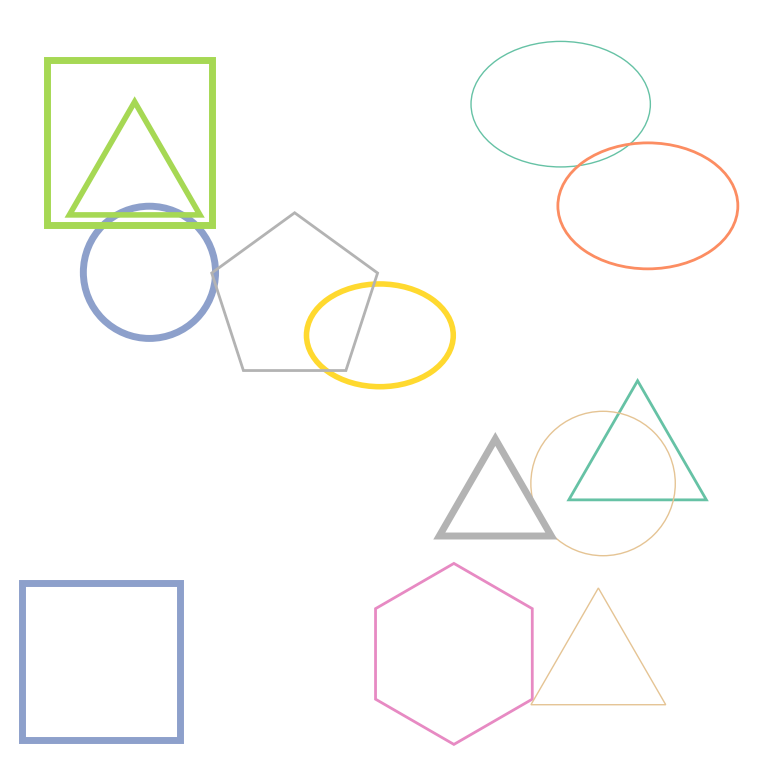[{"shape": "triangle", "thickness": 1, "radius": 0.52, "center": [0.828, 0.402]}, {"shape": "oval", "thickness": 0.5, "radius": 0.58, "center": [0.728, 0.865]}, {"shape": "oval", "thickness": 1, "radius": 0.58, "center": [0.841, 0.733]}, {"shape": "circle", "thickness": 2.5, "radius": 0.43, "center": [0.194, 0.646]}, {"shape": "square", "thickness": 2.5, "radius": 0.51, "center": [0.131, 0.141]}, {"shape": "hexagon", "thickness": 1, "radius": 0.59, "center": [0.589, 0.151]}, {"shape": "triangle", "thickness": 2, "radius": 0.49, "center": [0.175, 0.77]}, {"shape": "square", "thickness": 2.5, "radius": 0.54, "center": [0.168, 0.815]}, {"shape": "oval", "thickness": 2, "radius": 0.48, "center": [0.493, 0.565]}, {"shape": "circle", "thickness": 0.5, "radius": 0.47, "center": [0.783, 0.372]}, {"shape": "triangle", "thickness": 0.5, "radius": 0.51, "center": [0.777, 0.135]}, {"shape": "pentagon", "thickness": 1, "radius": 0.57, "center": [0.383, 0.61]}, {"shape": "triangle", "thickness": 2.5, "radius": 0.42, "center": [0.643, 0.346]}]